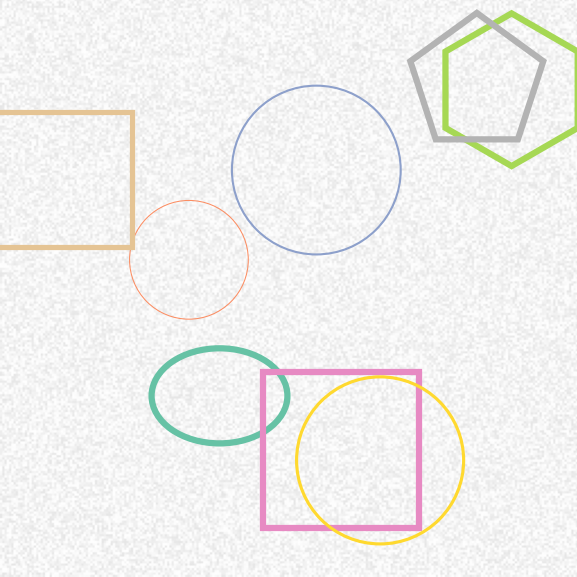[{"shape": "oval", "thickness": 3, "radius": 0.59, "center": [0.38, 0.314]}, {"shape": "circle", "thickness": 0.5, "radius": 0.51, "center": [0.327, 0.549]}, {"shape": "circle", "thickness": 1, "radius": 0.73, "center": [0.548, 0.705]}, {"shape": "square", "thickness": 3, "radius": 0.67, "center": [0.59, 0.22]}, {"shape": "hexagon", "thickness": 3, "radius": 0.66, "center": [0.886, 0.844]}, {"shape": "circle", "thickness": 1.5, "radius": 0.72, "center": [0.658, 0.202]}, {"shape": "square", "thickness": 2.5, "radius": 0.58, "center": [0.112, 0.688]}, {"shape": "pentagon", "thickness": 3, "radius": 0.6, "center": [0.826, 0.856]}]